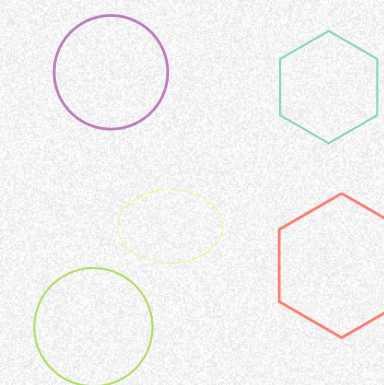[{"shape": "hexagon", "thickness": 1.5, "radius": 0.73, "center": [0.854, 0.774]}, {"shape": "hexagon", "thickness": 2, "radius": 0.94, "center": [0.887, 0.31]}, {"shape": "circle", "thickness": 1.5, "radius": 0.77, "center": [0.243, 0.15]}, {"shape": "circle", "thickness": 2, "radius": 0.74, "center": [0.288, 0.812]}, {"shape": "oval", "thickness": 0.5, "radius": 0.68, "center": [0.442, 0.412]}]